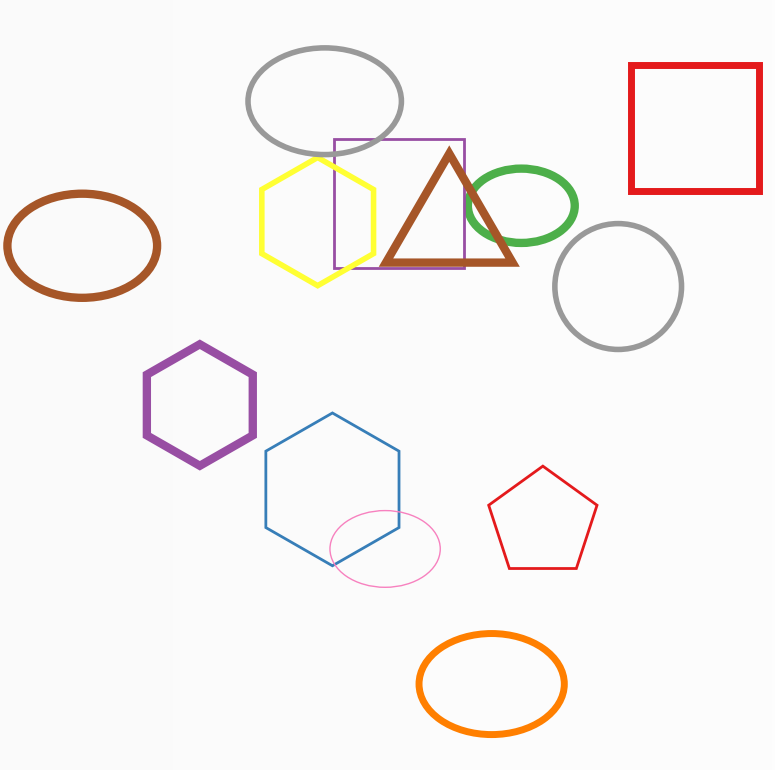[{"shape": "square", "thickness": 2.5, "radius": 0.41, "center": [0.897, 0.834]}, {"shape": "pentagon", "thickness": 1, "radius": 0.37, "center": [0.7, 0.321]}, {"shape": "hexagon", "thickness": 1, "radius": 0.5, "center": [0.429, 0.364]}, {"shape": "oval", "thickness": 3, "radius": 0.34, "center": [0.673, 0.733]}, {"shape": "square", "thickness": 1, "radius": 0.42, "center": [0.515, 0.736]}, {"shape": "hexagon", "thickness": 3, "radius": 0.39, "center": [0.258, 0.474]}, {"shape": "oval", "thickness": 2.5, "radius": 0.47, "center": [0.634, 0.112]}, {"shape": "hexagon", "thickness": 2, "radius": 0.42, "center": [0.41, 0.712]}, {"shape": "triangle", "thickness": 3, "radius": 0.47, "center": [0.58, 0.706]}, {"shape": "oval", "thickness": 3, "radius": 0.48, "center": [0.106, 0.681]}, {"shape": "oval", "thickness": 0.5, "radius": 0.36, "center": [0.497, 0.287]}, {"shape": "circle", "thickness": 2, "radius": 0.41, "center": [0.798, 0.628]}, {"shape": "oval", "thickness": 2, "radius": 0.49, "center": [0.419, 0.869]}]